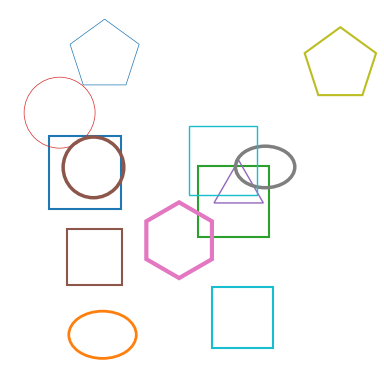[{"shape": "square", "thickness": 1.5, "radius": 0.47, "center": [0.221, 0.552]}, {"shape": "pentagon", "thickness": 0.5, "radius": 0.47, "center": [0.272, 0.856]}, {"shape": "oval", "thickness": 2, "radius": 0.44, "center": [0.266, 0.13]}, {"shape": "square", "thickness": 1.5, "radius": 0.46, "center": [0.606, 0.477]}, {"shape": "circle", "thickness": 0.5, "radius": 0.46, "center": [0.155, 0.707]}, {"shape": "triangle", "thickness": 1, "radius": 0.37, "center": [0.62, 0.51]}, {"shape": "circle", "thickness": 2.5, "radius": 0.39, "center": [0.243, 0.565]}, {"shape": "square", "thickness": 1.5, "radius": 0.36, "center": [0.246, 0.333]}, {"shape": "hexagon", "thickness": 3, "radius": 0.49, "center": [0.465, 0.376]}, {"shape": "oval", "thickness": 2.5, "radius": 0.39, "center": [0.689, 0.566]}, {"shape": "pentagon", "thickness": 1.5, "radius": 0.49, "center": [0.884, 0.832]}, {"shape": "square", "thickness": 1.5, "radius": 0.4, "center": [0.63, 0.176]}, {"shape": "square", "thickness": 1, "radius": 0.44, "center": [0.579, 0.583]}]